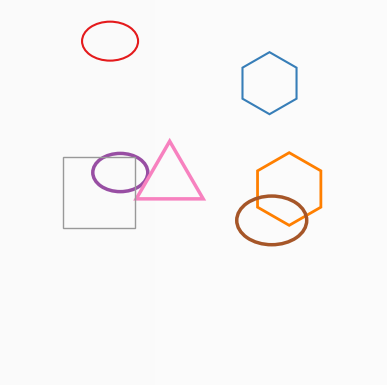[{"shape": "oval", "thickness": 1.5, "radius": 0.36, "center": [0.284, 0.893]}, {"shape": "hexagon", "thickness": 1.5, "radius": 0.4, "center": [0.696, 0.784]}, {"shape": "oval", "thickness": 2.5, "radius": 0.35, "center": [0.31, 0.552]}, {"shape": "hexagon", "thickness": 2, "radius": 0.47, "center": [0.746, 0.509]}, {"shape": "oval", "thickness": 2.5, "radius": 0.45, "center": [0.701, 0.428]}, {"shape": "triangle", "thickness": 2.5, "radius": 0.5, "center": [0.438, 0.533]}, {"shape": "square", "thickness": 1, "radius": 0.46, "center": [0.255, 0.5]}]